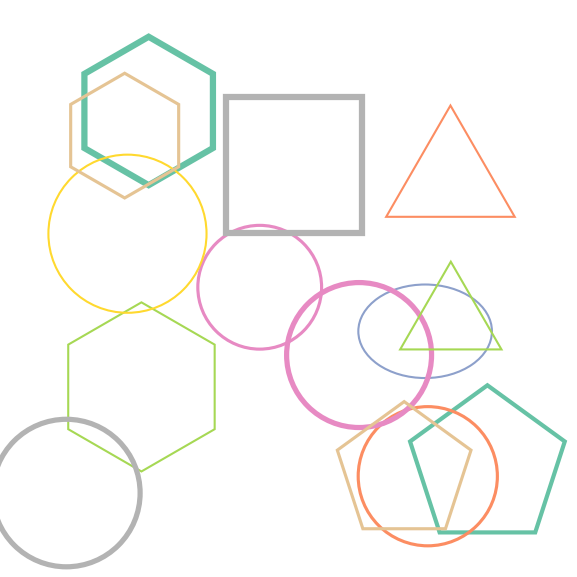[{"shape": "pentagon", "thickness": 2, "radius": 0.7, "center": [0.844, 0.191]}, {"shape": "hexagon", "thickness": 3, "radius": 0.64, "center": [0.257, 0.807]}, {"shape": "triangle", "thickness": 1, "radius": 0.64, "center": [0.78, 0.688]}, {"shape": "circle", "thickness": 1.5, "radius": 0.6, "center": [0.741, 0.175]}, {"shape": "oval", "thickness": 1, "radius": 0.58, "center": [0.736, 0.426]}, {"shape": "circle", "thickness": 1.5, "radius": 0.54, "center": [0.45, 0.502]}, {"shape": "circle", "thickness": 2.5, "radius": 0.63, "center": [0.622, 0.384]}, {"shape": "triangle", "thickness": 1, "radius": 0.51, "center": [0.781, 0.445]}, {"shape": "hexagon", "thickness": 1, "radius": 0.73, "center": [0.245, 0.329]}, {"shape": "circle", "thickness": 1, "radius": 0.68, "center": [0.221, 0.594]}, {"shape": "pentagon", "thickness": 1.5, "radius": 0.61, "center": [0.7, 0.182]}, {"shape": "hexagon", "thickness": 1.5, "radius": 0.54, "center": [0.216, 0.764]}, {"shape": "square", "thickness": 3, "radius": 0.59, "center": [0.51, 0.713]}, {"shape": "circle", "thickness": 2.5, "radius": 0.64, "center": [0.115, 0.145]}]